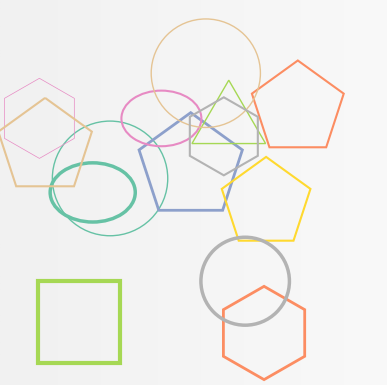[{"shape": "circle", "thickness": 1, "radius": 0.74, "center": [0.284, 0.537]}, {"shape": "oval", "thickness": 2.5, "radius": 0.55, "center": [0.239, 0.5]}, {"shape": "pentagon", "thickness": 1.5, "radius": 0.62, "center": [0.769, 0.718]}, {"shape": "hexagon", "thickness": 2, "radius": 0.61, "center": [0.681, 0.135]}, {"shape": "pentagon", "thickness": 2, "radius": 0.7, "center": [0.492, 0.567]}, {"shape": "oval", "thickness": 1.5, "radius": 0.52, "center": [0.417, 0.692]}, {"shape": "hexagon", "thickness": 0.5, "radius": 0.52, "center": [0.102, 0.693]}, {"shape": "triangle", "thickness": 1, "radius": 0.55, "center": [0.59, 0.682]}, {"shape": "square", "thickness": 3, "radius": 0.53, "center": [0.204, 0.164]}, {"shape": "pentagon", "thickness": 1.5, "radius": 0.6, "center": [0.687, 0.472]}, {"shape": "circle", "thickness": 1, "radius": 0.7, "center": [0.531, 0.81]}, {"shape": "pentagon", "thickness": 1.5, "radius": 0.63, "center": [0.116, 0.619]}, {"shape": "circle", "thickness": 2.5, "radius": 0.57, "center": [0.633, 0.27]}, {"shape": "hexagon", "thickness": 1.5, "radius": 0.51, "center": [0.578, 0.646]}]